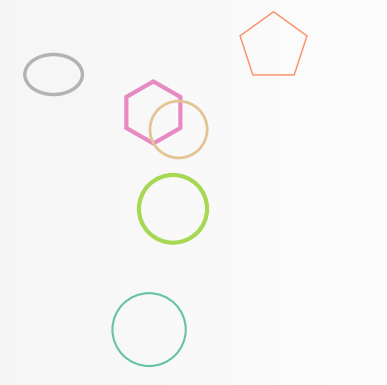[{"shape": "circle", "thickness": 1.5, "radius": 0.47, "center": [0.385, 0.144]}, {"shape": "pentagon", "thickness": 1, "radius": 0.45, "center": [0.706, 0.879]}, {"shape": "hexagon", "thickness": 3, "radius": 0.4, "center": [0.396, 0.708]}, {"shape": "circle", "thickness": 3, "radius": 0.44, "center": [0.446, 0.458]}, {"shape": "circle", "thickness": 2, "radius": 0.37, "center": [0.461, 0.664]}, {"shape": "oval", "thickness": 2.5, "radius": 0.37, "center": [0.138, 0.806]}]